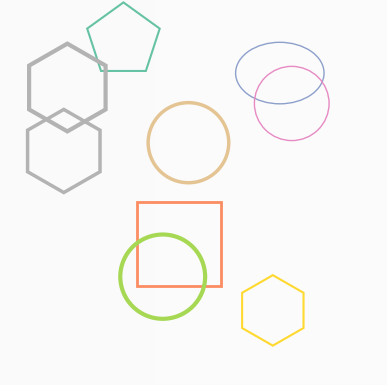[{"shape": "pentagon", "thickness": 1.5, "radius": 0.49, "center": [0.319, 0.895]}, {"shape": "square", "thickness": 2, "radius": 0.54, "center": [0.461, 0.367]}, {"shape": "oval", "thickness": 1, "radius": 0.57, "center": [0.722, 0.81]}, {"shape": "circle", "thickness": 1, "radius": 0.48, "center": [0.753, 0.731]}, {"shape": "circle", "thickness": 3, "radius": 0.55, "center": [0.42, 0.281]}, {"shape": "hexagon", "thickness": 1.5, "radius": 0.46, "center": [0.704, 0.194]}, {"shape": "circle", "thickness": 2.5, "radius": 0.52, "center": [0.486, 0.629]}, {"shape": "hexagon", "thickness": 2.5, "radius": 0.54, "center": [0.165, 0.608]}, {"shape": "hexagon", "thickness": 3, "radius": 0.57, "center": [0.174, 0.773]}]